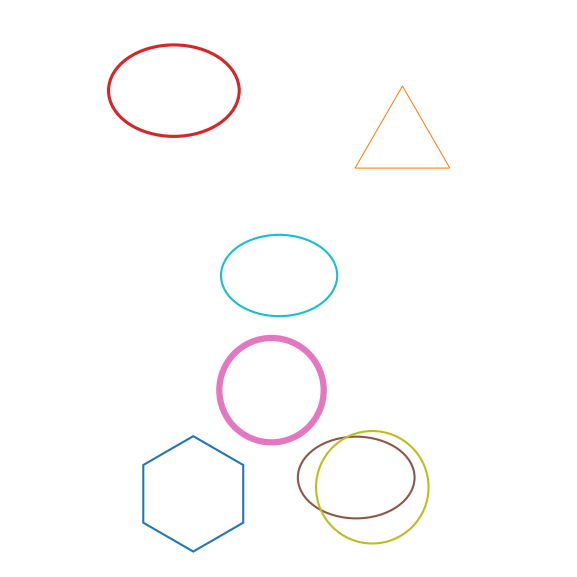[{"shape": "hexagon", "thickness": 1, "radius": 0.5, "center": [0.335, 0.144]}, {"shape": "triangle", "thickness": 0.5, "radius": 0.47, "center": [0.697, 0.755]}, {"shape": "oval", "thickness": 1.5, "radius": 0.57, "center": [0.301, 0.842]}, {"shape": "oval", "thickness": 1, "radius": 0.51, "center": [0.617, 0.172]}, {"shape": "circle", "thickness": 3, "radius": 0.45, "center": [0.47, 0.324]}, {"shape": "circle", "thickness": 1, "radius": 0.49, "center": [0.645, 0.155]}, {"shape": "oval", "thickness": 1, "radius": 0.5, "center": [0.483, 0.522]}]